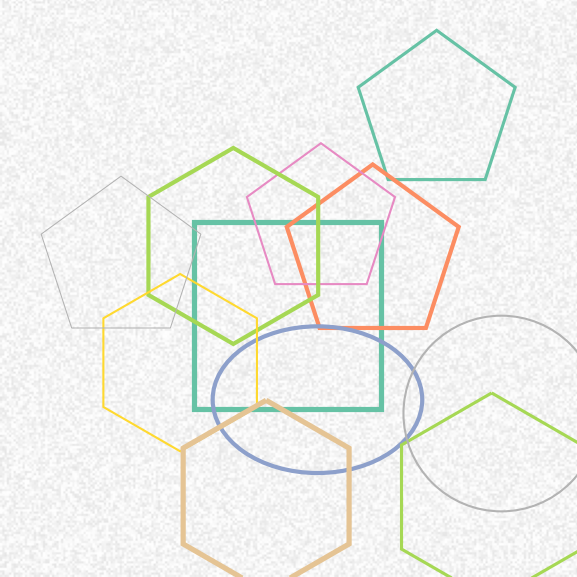[{"shape": "pentagon", "thickness": 1.5, "radius": 0.71, "center": [0.756, 0.804]}, {"shape": "square", "thickness": 2.5, "radius": 0.81, "center": [0.497, 0.452]}, {"shape": "pentagon", "thickness": 2, "radius": 0.78, "center": [0.645, 0.558]}, {"shape": "oval", "thickness": 2, "radius": 0.91, "center": [0.55, 0.307]}, {"shape": "pentagon", "thickness": 1, "radius": 0.67, "center": [0.556, 0.616]}, {"shape": "hexagon", "thickness": 1.5, "radius": 0.9, "center": [0.851, 0.138]}, {"shape": "hexagon", "thickness": 2, "radius": 0.85, "center": [0.404, 0.573]}, {"shape": "hexagon", "thickness": 1, "radius": 0.77, "center": [0.312, 0.371]}, {"shape": "hexagon", "thickness": 2.5, "radius": 0.83, "center": [0.461, 0.14]}, {"shape": "pentagon", "thickness": 0.5, "radius": 0.73, "center": [0.21, 0.549]}, {"shape": "circle", "thickness": 1, "radius": 0.85, "center": [0.868, 0.283]}]